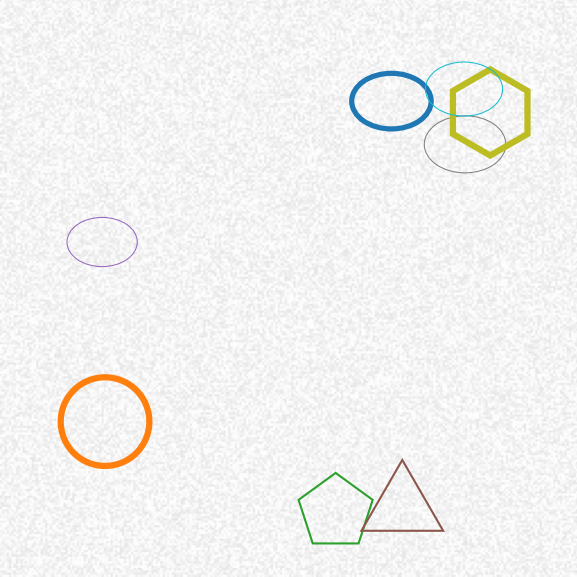[{"shape": "oval", "thickness": 2.5, "radius": 0.34, "center": [0.678, 0.824]}, {"shape": "circle", "thickness": 3, "radius": 0.38, "center": [0.182, 0.269]}, {"shape": "pentagon", "thickness": 1, "radius": 0.34, "center": [0.581, 0.113]}, {"shape": "oval", "thickness": 0.5, "radius": 0.3, "center": [0.177, 0.58]}, {"shape": "triangle", "thickness": 1, "radius": 0.41, "center": [0.697, 0.121]}, {"shape": "oval", "thickness": 0.5, "radius": 0.35, "center": [0.805, 0.749]}, {"shape": "hexagon", "thickness": 3, "radius": 0.37, "center": [0.849, 0.804]}, {"shape": "oval", "thickness": 0.5, "radius": 0.33, "center": [0.803, 0.845]}]